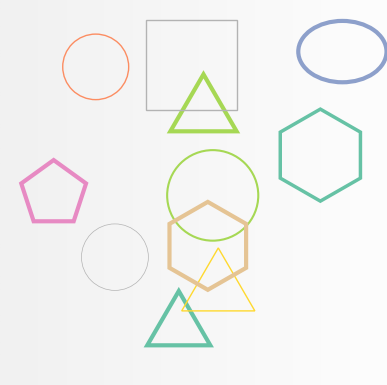[{"shape": "triangle", "thickness": 3, "radius": 0.47, "center": [0.461, 0.15]}, {"shape": "hexagon", "thickness": 2.5, "radius": 0.6, "center": [0.827, 0.597]}, {"shape": "circle", "thickness": 1, "radius": 0.43, "center": [0.247, 0.826]}, {"shape": "oval", "thickness": 3, "radius": 0.57, "center": [0.884, 0.866]}, {"shape": "pentagon", "thickness": 3, "radius": 0.44, "center": [0.138, 0.496]}, {"shape": "circle", "thickness": 1.5, "radius": 0.59, "center": [0.549, 0.492]}, {"shape": "triangle", "thickness": 3, "radius": 0.49, "center": [0.525, 0.708]}, {"shape": "triangle", "thickness": 1, "radius": 0.55, "center": [0.563, 0.247]}, {"shape": "hexagon", "thickness": 3, "radius": 0.57, "center": [0.536, 0.361]}, {"shape": "square", "thickness": 1, "radius": 0.59, "center": [0.494, 0.831]}, {"shape": "circle", "thickness": 0.5, "radius": 0.43, "center": [0.297, 0.332]}]